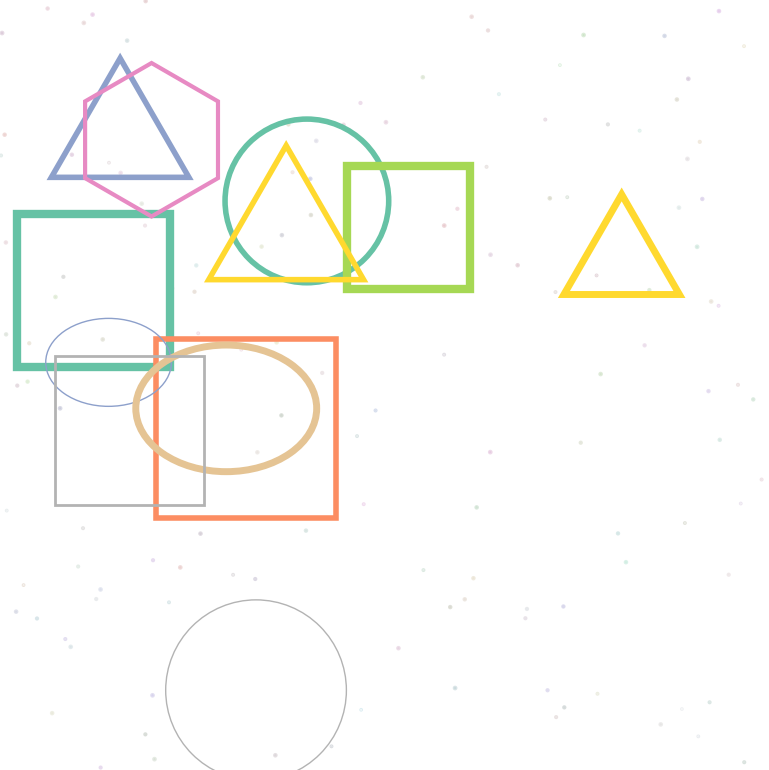[{"shape": "circle", "thickness": 2, "radius": 0.53, "center": [0.399, 0.739]}, {"shape": "square", "thickness": 3, "radius": 0.49, "center": [0.121, 0.623]}, {"shape": "square", "thickness": 2, "radius": 0.58, "center": [0.319, 0.444]}, {"shape": "oval", "thickness": 0.5, "radius": 0.41, "center": [0.141, 0.529]}, {"shape": "triangle", "thickness": 2, "radius": 0.52, "center": [0.156, 0.821]}, {"shape": "hexagon", "thickness": 1.5, "radius": 0.5, "center": [0.197, 0.819]}, {"shape": "square", "thickness": 3, "radius": 0.4, "center": [0.53, 0.705]}, {"shape": "triangle", "thickness": 2.5, "radius": 0.43, "center": [0.807, 0.661]}, {"shape": "triangle", "thickness": 2, "radius": 0.58, "center": [0.372, 0.695]}, {"shape": "oval", "thickness": 2.5, "radius": 0.59, "center": [0.294, 0.47]}, {"shape": "square", "thickness": 1, "radius": 0.48, "center": [0.168, 0.441]}, {"shape": "circle", "thickness": 0.5, "radius": 0.59, "center": [0.333, 0.104]}]